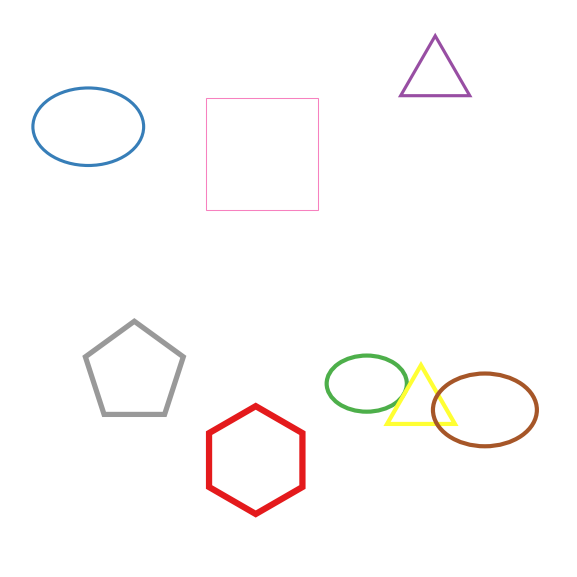[{"shape": "hexagon", "thickness": 3, "radius": 0.47, "center": [0.443, 0.202]}, {"shape": "oval", "thickness": 1.5, "radius": 0.48, "center": [0.153, 0.78]}, {"shape": "oval", "thickness": 2, "radius": 0.35, "center": [0.635, 0.335]}, {"shape": "triangle", "thickness": 1.5, "radius": 0.35, "center": [0.754, 0.868]}, {"shape": "triangle", "thickness": 2, "radius": 0.34, "center": [0.729, 0.299]}, {"shape": "oval", "thickness": 2, "radius": 0.45, "center": [0.84, 0.289]}, {"shape": "square", "thickness": 0.5, "radius": 0.48, "center": [0.454, 0.732]}, {"shape": "pentagon", "thickness": 2.5, "radius": 0.45, "center": [0.233, 0.354]}]